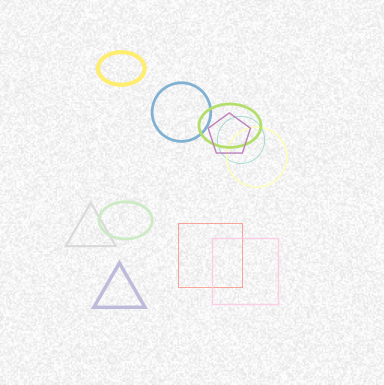[{"shape": "circle", "thickness": 0.5, "radius": 0.31, "center": [0.626, 0.637]}, {"shape": "circle", "thickness": 1, "radius": 0.39, "center": [0.667, 0.592]}, {"shape": "triangle", "thickness": 2.5, "radius": 0.38, "center": [0.31, 0.24]}, {"shape": "square", "thickness": 0.5, "radius": 0.42, "center": [0.545, 0.337]}, {"shape": "circle", "thickness": 2, "radius": 0.38, "center": [0.471, 0.709]}, {"shape": "oval", "thickness": 2, "radius": 0.4, "center": [0.597, 0.674]}, {"shape": "square", "thickness": 1, "radius": 0.43, "center": [0.637, 0.296]}, {"shape": "triangle", "thickness": 1.5, "radius": 0.38, "center": [0.236, 0.398]}, {"shape": "pentagon", "thickness": 1, "radius": 0.29, "center": [0.596, 0.649]}, {"shape": "oval", "thickness": 2, "radius": 0.35, "center": [0.326, 0.428]}, {"shape": "oval", "thickness": 3, "radius": 0.3, "center": [0.315, 0.822]}]